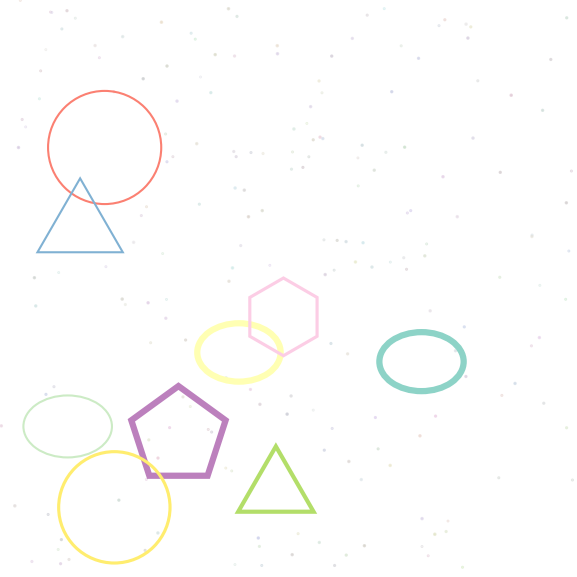[{"shape": "oval", "thickness": 3, "radius": 0.36, "center": [0.73, 0.373]}, {"shape": "oval", "thickness": 3, "radius": 0.36, "center": [0.414, 0.389]}, {"shape": "circle", "thickness": 1, "radius": 0.49, "center": [0.181, 0.744]}, {"shape": "triangle", "thickness": 1, "radius": 0.43, "center": [0.139, 0.605]}, {"shape": "triangle", "thickness": 2, "radius": 0.38, "center": [0.478, 0.151]}, {"shape": "hexagon", "thickness": 1.5, "radius": 0.34, "center": [0.491, 0.45]}, {"shape": "pentagon", "thickness": 3, "radius": 0.43, "center": [0.309, 0.245]}, {"shape": "oval", "thickness": 1, "radius": 0.38, "center": [0.117, 0.261]}, {"shape": "circle", "thickness": 1.5, "radius": 0.48, "center": [0.198, 0.121]}]